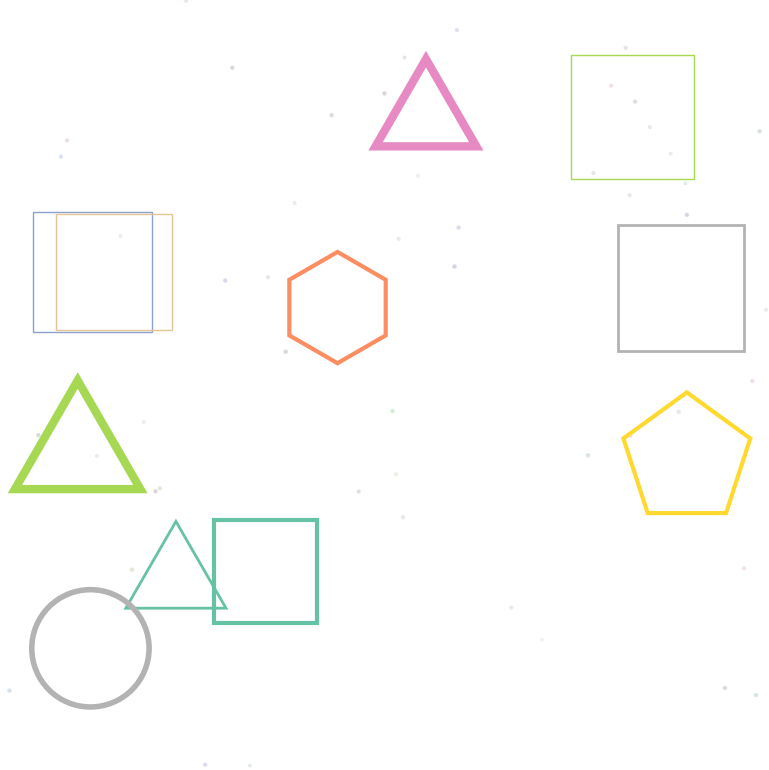[{"shape": "triangle", "thickness": 1, "radius": 0.38, "center": [0.228, 0.248]}, {"shape": "square", "thickness": 1.5, "radius": 0.33, "center": [0.345, 0.258]}, {"shape": "hexagon", "thickness": 1.5, "radius": 0.36, "center": [0.438, 0.601]}, {"shape": "square", "thickness": 0.5, "radius": 0.39, "center": [0.12, 0.647]}, {"shape": "triangle", "thickness": 3, "radius": 0.38, "center": [0.553, 0.848]}, {"shape": "triangle", "thickness": 3, "radius": 0.47, "center": [0.101, 0.412]}, {"shape": "square", "thickness": 0.5, "radius": 0.4, "center": [0.822, 0.848]}, {"shape": "pentagon", "thickness": 1.5, "radius": 0.43, "center": [0.892, 0.404]}, {"shape": "square", "thickness": 0.5, "radius": 0.38, "center": [0.148, 0.647]}, {"shape": "square", "thickness": 1, "radius": 0.41, "center": [0.884, 0.626]}, {"shape": "circle", "thickness": 2, "radius": 0.38, "center": [0.117, 0.158]}]